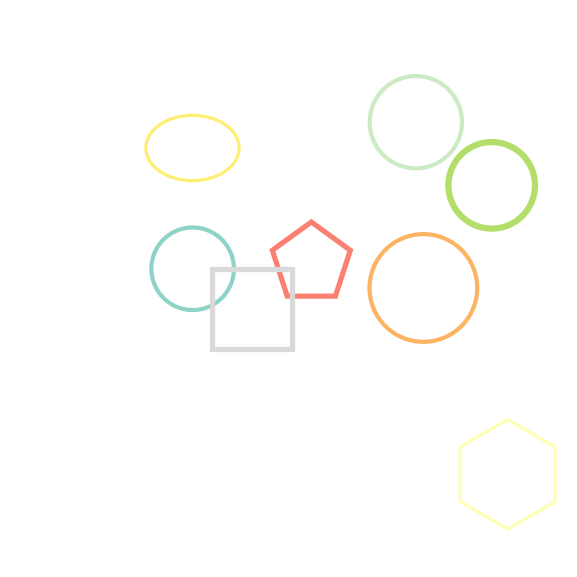[{"shape": "circle", "thickness": 2, "radius": 0.36, "center": [0.334, 0.534]}, {"shape": "hexagon", "thickness": 1.5, "radius": 0.47, "center": [0.879, 0.178]}, {"shape": "pentagon", "thickness": 2.5, "radius": 0.36, "center": [0.539, 0.544]}, {"shape": "circle", "thickness": 2, "radius": 0.47, "center": [0.733, 0.5]}, {"shape": "circle", "thickness": 3, "radius": 0.37, "center": [0.851, 0.678]}, {"shape": "square", "thickness": 2.5, "radius": 0.34, "center": [0.436, 0.464]}, {"shape": "circle", "thickness": 2, "radius": 0.4, "center": [0.72, 0.788]}, {"shape": "oval", "thickness": 1.5, "radius": 0.4, "center": [0.333, 0.743]}]